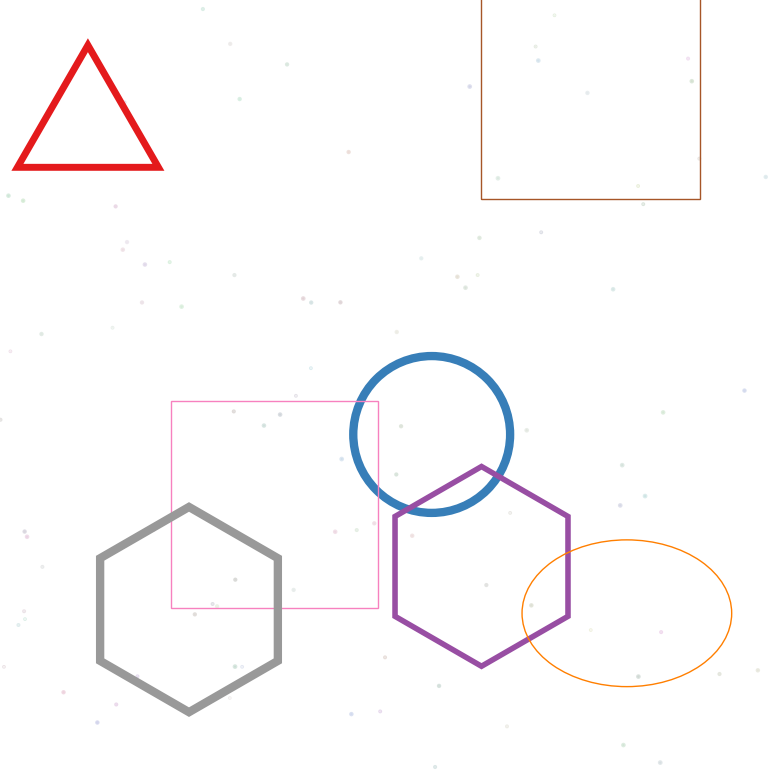[{"shape": "triangle", "thickness": 2.5, "radius": 0.53, "center": [0.114, 0.836]}, {"shape": "circle", "thickness": 3, "radius": 0.51, "center": [0.561, 0.436]}, {"shape": "hexagon", "thickness": 2, "radius": 0.65, "center": [0.625, 0.264]}, {"shape": "oval", "thickness": 0.5, "radius": 0.68, "center": [0.814, 0.204]}, {"shape": "square", "thickness": 0.5, "radius": 0.71, "center": [0.767, 0.883]}, {"shape": "square", "thickness": 0.5, "radius": 0.67, "center": [0.356, 0.345]}, {"shape": "hexagon", "thickness": 3, "radius": 0.67, "center": [0.245, 0.208]}]